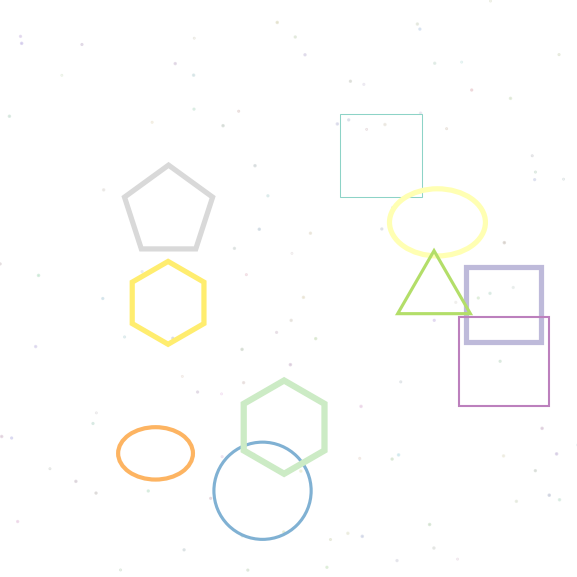[{"shape": "square", "thickness": 0.5, "radius": 0.36, "center": [0.66, 0.73]}, {"shape": "oval", "thickness": 2.5, "radius": 0.42, "center": [0.758, 0.614]}, {"shape": "square", "thickness": 2.5, "radius": 0.33, "center": [0.872, 0.472]}, {"shape": "circle", "thickness": 1.5, "radius": 0.42, "center": [0.455, 0.149]}, {"shape": "oval", "thickness": 2, "radius": 0.32, "center": [0.269, 0.214]}, {"shape": "triangle", "thickness": 1.5, "radius": 0.36, "center": [0.752, 0.492]}, {"shape": "pentagon", "thickness": 2.5, "radius": 0.4, "center": [0.292, 0.633]}, {"shape": "square", "thickness": 1, "radius": 0.39, "center": [0.873, 0.373]}, {"shape": "hexagon", "thickness": 3, "radius": 0.4, "center": [0.492, 0.26]}, {"shape": "hexagon", "thickness": 2.5, "radius": 0.36, "center": [0.291, 0.475]}]